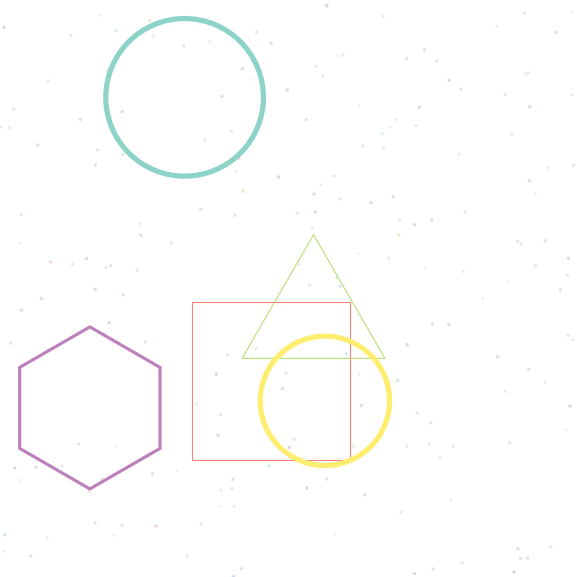[{"shape": "circle", "thickness": 2.5, "radius": 0.68, "center": [0.32, 0.831]}, {"shape": "square", "thickness": 0.5, "radius": 0.68, "center": [0.47, 0.34]}, {"shape": "triangle", "thickness": 0.5, "radius": 0.71, "center": [0.543, 0.45]}, {"shape": "hexagon", "thickness": 1.5, "radius": 0.7, "center": [0.156, 0.293]}, {"shape": "circle", "thickness": 2.5, "radius": 0.56, "center": [0.563, 0.305]}]